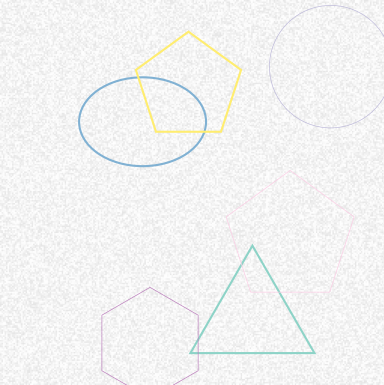[{"shape": "triangle", "thickness": 1.5, "radius": 0.93, "center": [0.656, 0.176]}, {"shape": "circle", "thickness": 0.5, "radius": 0.8, "center": [0.859, 0.827]}, {"shape": "oval", "thickness": 1.5, "radius": 0.82, "center": [0.37, 0.684]}, {"shape": "pentagon", "thickness": 0.5, "radius": 0.87, "center": [0.754, 0.383]}, {"shape": "hexagon", "thickness": 0.5, "radius": 0.72, "center": [0.39, 0.109]}, {"shape": "pentagon", "thickness": 1.5, "radius": 0.72, "center": [0.49, 0.774]}]